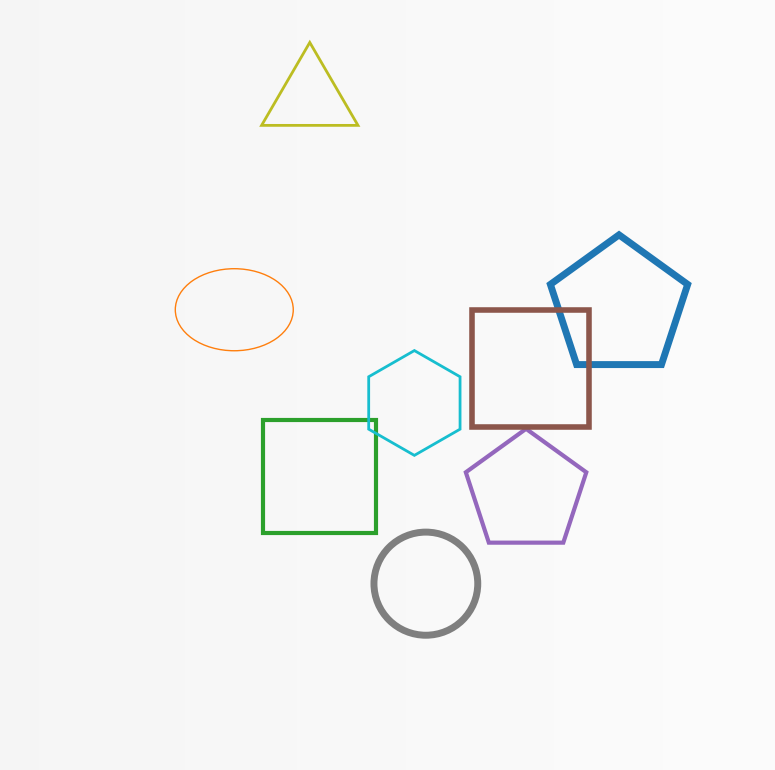[{"shape": "pentagon", "thickness": 2.5, "radius": 0.47, "center": [0.799, 0.602]}, {"shape": "oval", "thickness": 0.5, "radius": 0.38, "center": [0.302, 0.598]}, {"shape": "square", "thickness": 1.5, "radius": 0.36, "center": [0.412, 0.381]}, {"shape": "pentagon", "thickness": 1.5, "radius": 0.41, "center": [0.679, 0.361]}, {"shape": "square", "thickness": 2, "radius": 0.38, "center": [0.685, 0.521]}, {"shape": "circle", "thickness": 2.5, "radius": 0.33, "center": [0.549, 0.242]}, {"shape": "triangle", "thickness": 1, "radius": 0.36, "center": [0.4, 0.873]}, {"shape": "hexagon", "thickness": 1, "radius": 0.34, "center": [0.535, 0.477]}]